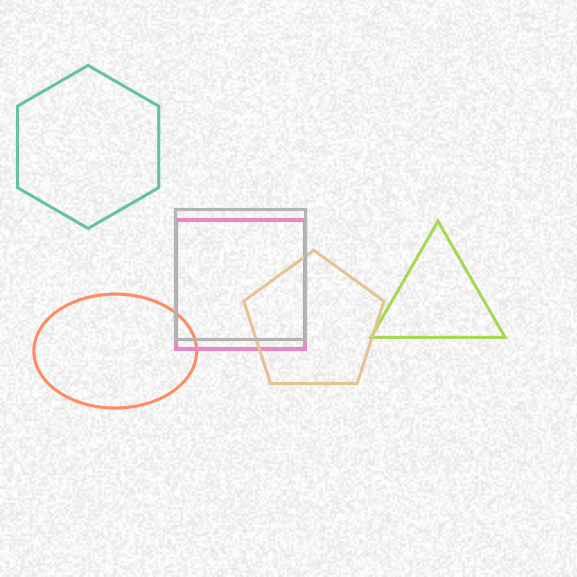[{"shape": "hexagon", "thickness": 1.5, "radius": 0.71, "center": [0.153, 0.745]}, {"shape": "oval", "thickness": 1.5, "radius": 0.7, "center": [0.2, 0.391]}, {"shape": "square", "thickness": 2, "radius": 0.56, "center": [0.416, 0.507]}, {"shape": "triangle", "thickness": 1.5, "radius": 0.67, "center": [0.758, 0.482]}, {"shape": "pentagon", "thickness": 1.5, "radius": 0.64, "center": [0.543, 0.438]}, {"shape": "square", "thickness": 1.5, "radius": 0.56, "center": [0.416, 0.525]}]